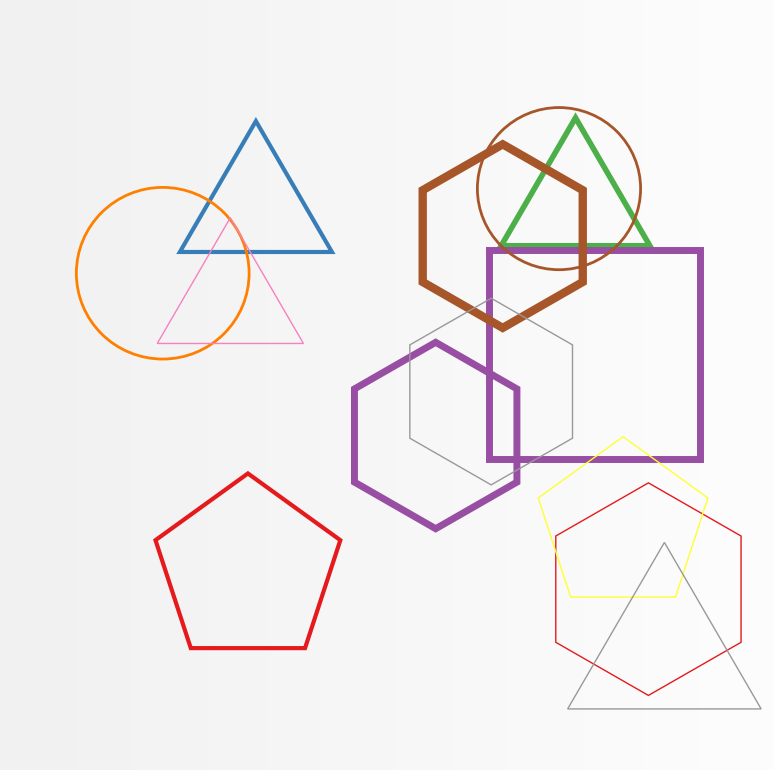[{"shape": "hexagon", "thickness": 0.5, "radius": 0.69, "center": [0.837, 0.235]}, {"shape": "pentagon", "thickness": 1.5, "radius": 0.63, "center": [0.32, 0.26]}, {"shape": "triangle", "thickness": 1.5, "radius": 0.57, "center": [0.33, 0.729]}, {"shape": "triangle", "thickness": 2, "radius": 0.55, "center": [0.743, 0.736]}, {"shape": "square", "thickness": 2.5, "radius": 0.68, "center": [0.767, 0.539]}, {"shape": "hexagon", "thickness": 2.5, "radius": 0.61, "center": [0.562, 0.434]}, {"shape": "circle", "thickness": 1, "radius": 0.56, "center": [0.21, 0.645]}, {"shape": "pentagon", "thickness": 0.5, "radius": 0.58, "center": [0.804, 0.318]}, {"shape": "hexagon", "thickness": 3, "radius": 0.6, "center": [0.649, 0.693]}, {"shape": "circle", "thickness": 1, "radius": 0.53, "center": [0.721, 0.755]}, {"shape": "triangle", "thickness": 0.5, "radius": 0.54, "center": [0.297, 0.608]}, {"shape": "hexagon", "thickness": 0.5, "radius": 0.61, "center": [0.634, 0.491]}, {"shape": "triangle", "thickness": 0.5, "radius": 0.72, "center": [0.857, 0.151]}]